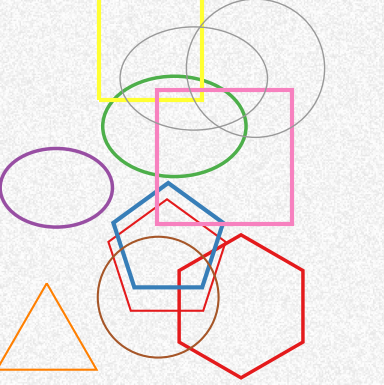[{"shape": "hexagon", "thickness": 2.5, "radius": 0.93, "center": [0.626, 0.204]}, {"shape": "pentagon", "thickness": 1.5, "radius": 0.8, "center": [0.434, 0.322]}, {"shape": "pentagon", "thickness": 3, "radius": 0.75, "center": [0.437, 0.375]}, {"shape": "oval", "thickness": 2.5, "radius": 0.93, "center": [0.453, 0.672]}, {"shape": "oval", "thickness": 2.5, "radius": 0.73, "center": [0.146, 0.512]}, {"shape": "triangle", "thickness": 1.5, "radius": 0.75, "center": [0.121, 0.115]}, {"shape": "square", "thickness": 3, "radius": 0.67, "center": [0.391, 0.876]}, {"shape": "circle", "thickness": 1.5, "radius": 0.78, "center": [0.411, 0.228]}, {"shape": "square", "thickness": 3, "radius": 0.87, "center": [0.583, 0.592]}, {"shape": "circle", "thickness": 1, "radius": 0.9, "center": [0.664, 0.823]}, {"shape": "oval", "thickness": 1, "radius": 0.96, "center": [0.503, 0.796]}]